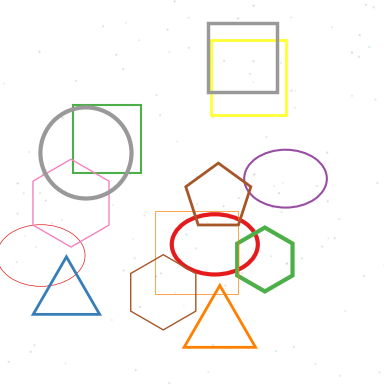[{"shape": "oval", "thickness": 3, "radius": 0.56, "center": [0.558, 0.365]}, {"shape": "oval", "thickness": 0.5, "radius": 0.57, "center": [0.107, 0.336]}, {"shape": "triangle", "thickness": 2, "radius": 0.5, "center": [0.173, 0.233]}, {"shape": "hexagon", "thickness": 3, "radius": 0.41, "center": [0.688, 0.326]}, {"shape": "square", "thickness": 1.5, "radius": 0.44, "center": [0.277, 0.638]}, {"shape": "oval", "thickness": 1.5, "radius": 0.54, "center": [0.742, 0.536]}, {"shape": "square", "thickness": 0.5, "radius": 0.54, "center": [0.509, 0.344]}, {"shape": "triangle", "thickness": 2, "radius": 0.54, "center": [0.571, 0.151]}, {"shape": "square", "thickness": 2, "radius": 0.49, "center": [0.646, 0.799]}, {"shape": "pentagon", "thickness": 2, "radius": 0.44, "center": [0.567, 0.488]}, {"shape": "hexagon", "thickness": 1, "radius": 0.49, "center": [0.424, 0.241]}, {"shape": "hexagon", "thickness": 1, "radius": 0.57, "center": [0.184, 0.472]}, {"shape": "circle", "thickness": 3, "radius": 0.59, "center": [0.223, 0.603]}, {"shape": "square", "thickness": 2.5, "radius": 0.45, "center": [0.629, 0.852]}]